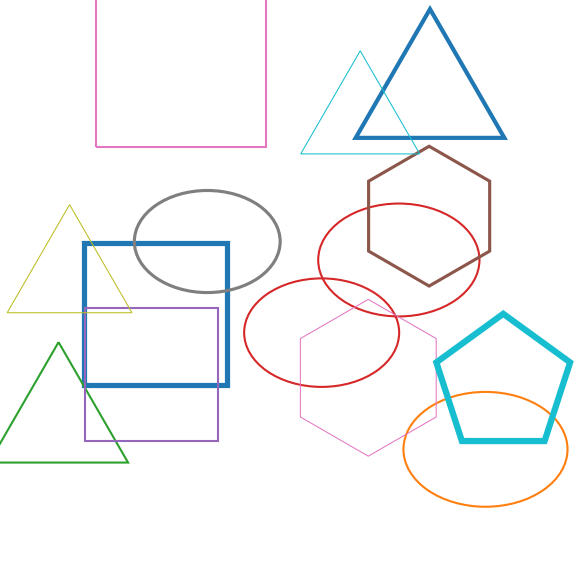[{"shape": "square", "thickness": 2.5, "radius": 0.62, "center": [0.269, 0.455]}, {"shape": "triangle", "thickness": 2, "radius": 0.74, "center": [0.745, 0.835]}, {"shape": "oval", "thickness": 1, "radius": 0.71, "center": [0.841, 0.221]}, {"shape": "triangle", "thickness": 1, "radius": 0.69, "center": [0.101, 0.268]}, {"shape": "oval", "thickness": 1, "radius": 0.67, "center": [0.557, 0.423]}, {"shape": "oval", "thickness": 1, "radius": 0.7, "center": [0.691, 0.549]}, {"shape": "square", "thickness": 1, "radius": 0.58, "center": [0.262, 0.35]}, {"shape": "hexagon", "thickness": 1.5, "radius": 0.61, "center": [0.743, 0.625]}, {"shape": "square", "thickness": 1, "radius": 0.74, "center": [0.313, 0.893]}, {"shape": "hexagon", "thickness": 0.5, "radius": 0.68, "center": [0.638, 0.345]}, {"shape": "oval", "thickness": 1.5, "radius": 0.63, "center": [0.359, 0.581]}, {"shape": "triangle", "thickness": 0.5, "radius": 0.62, "center": [0.12, 0.52]}, {"shape": "triangle", "thickness": 0.5, "radius": 0.59, "center": [0.624, 0.792]}, {"shape": "pentagon", "thickness": 3, "radius": 0.61, "center": [0.871, 0.334]}]